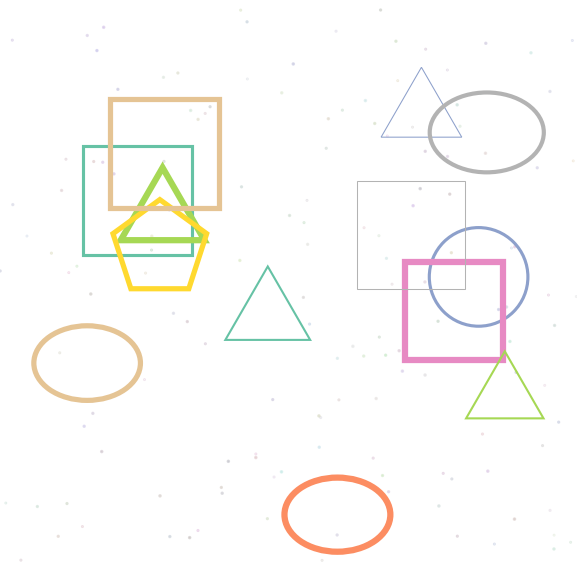[{"shape": "triangle", "thickness": 1, "radius": 0.42, "center": [0.464, 0.453]}, {"shape": "square", "thickness": 1.5, "radius": 0.47, "center": [0.238, 0.653]}, {"shape": "oval", "thickness": 3, "radius": 0.46, "center": [0.584, 0.108]}, {"shape": "circle", "thickness": 1.5, "radius": 0.43, "center": [0.829, 0.52]}, {"shape": "triangle", "thickness": 0.5, "radius": 0.4, "center": [0.73, 0.802]}, {"shape": "square", "thickness": 3, "radius": 0.42, "center": [0.786, 0.461]}, {"shape": "triangle", "thickness": 3, "radius": 0.42, "center": [0.282, 0.625]}, {"shape": "triangle", "thickness": 1, "radius": 0.39, "center": [0.874, 0.313]}, {"shape": "pentagon", "thickness": 2.5, "radius": 0.43, "center": [0.277, 0.568]}, {"shape": "oval", "thickness": 2.5, "radius": 0.46, "center": [0.151, 0.37]}, {"shape": "square", "thickness": 2.5, "radius": 0.47, "center": [0.285, 0.734]}, {"shape": "square", "thickness": 0.5, "radius": 0.47, "center": [0.711, 0.592]}, {"shape": "oval", "thickness": 2, "radius": 0.49, "center": [0.843, 0.77]}]